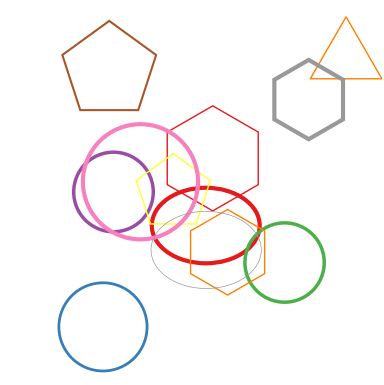[{"shape": "oval", "thickness": 3, "radius": 0.7, "center": [0.534, 0.414]}, {"shape": "hexagon", "thickness": 1, "radius": 0.68, "center": [0.553, 0.589]}, {"shape": "circle", "thickness": 2, "radius": 0.57, "center": [0.267, 0.151]}, {"shape": "circle", "thickness": 2.5, "radius": 0.52, "center": [0.739, 0.318]}, {"shape": "circle", "thickness": 2.5, "radius": 0.52, "center": [0.295, 0.501]}, {"shape": "triangle", "thickness": 1, "radius": 0.54, "center": [0.899, 0.849]}, {"shape": "hexagon", "thickness": 1, "radius": 0.56, "center": [0.591, 0.345]}, {"shape": "pentagon", "thickness": 1, "radius": 0.51, "center": [0.45, 0.5]}, {"shape": "pentagon", "thickness": 1.5, "radius": 0.64, "center": [0.284, 0.818]}, {"shape": "circle", "thickness": 3, "radius": 0.75, "center": [0.365, 0.528]}, {"shape": "hexagon", "thickness": 3, "radius": 0.51, "center": [0.802, 0.741]}, {"shape": "oval", "thickness": 0.5, "radius": 0.72, "center": [0.535, 0.351]}]